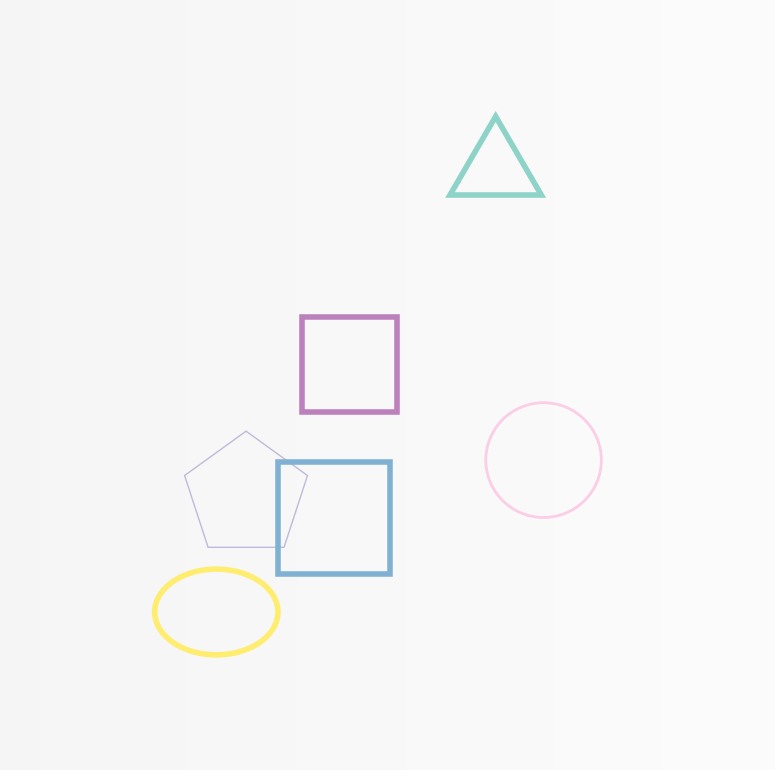[{"shape": "triangle", "thickness": 2, "radius": 0.34, "center": [0.64, 0.781]}, {"shape": "pentagon", "thickness": 0.5, "radius": 0.42, "center": [0.317, 0.357]}, {"shape": "square", "thickness": 2, "radius": 0.36, "center": [0.431, 0.327]}, {"shape": "circle", "thickness": 1, "radius": 0.37, "center": [0.701, 0.402]}, {"shape": "square", "thickness": 2, "radius": 0.31, "center": [0.451, 0.527]}, {"shape": "oval", "thickness": 2, "radius": 0.4, "center": [0.279, 0.205]}]